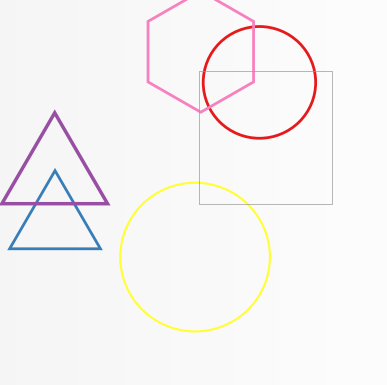[{"shape": "circle", "thickness": 2, "radius": 0.73, "center": [0.67, 0.786]}, {"shape": "triangle", "thickness": 2, "radius": 0.68, "center": [0.142, 0.421]}, {"shape": "triangle", "thickness": 2.5, "radius": 0.79, "center": [0.141, 0.55]}, {"shape": "circle", "thickness": 1.5, "radius": 0.97, "center": [0.503, 0.332]}, {"shape": "hexagon", "thickness": 2, "radius": 0.79, "center": [0.518, 0.866]}, {"shape": "square", "thickness": 0.5, "radius": 0.86, "center": [0.685, 0.643]}]